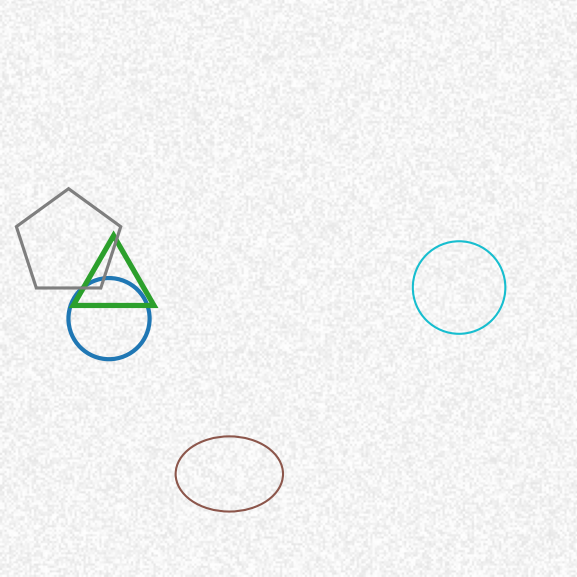[{"shape": "circle", "thickness": 2, "radius": 0.35, "center": [0.189, 0.447]}, {"shape": "triangle", "thickness": 2.5, "radius": 0.4, "center": [0.197, 0.511]}, {"shape": "oval", "thickness": 1, "radius": 0.46, "center": [0.397, 0.178]}, {"shape": "pentagon", "thickness": 1.5, "radius": 0.48, "center": [0.119, 0.577]}, {"shape": "circle", "thickness": 1, "radius": 0.4, "center": [0.795, 0.501]}]